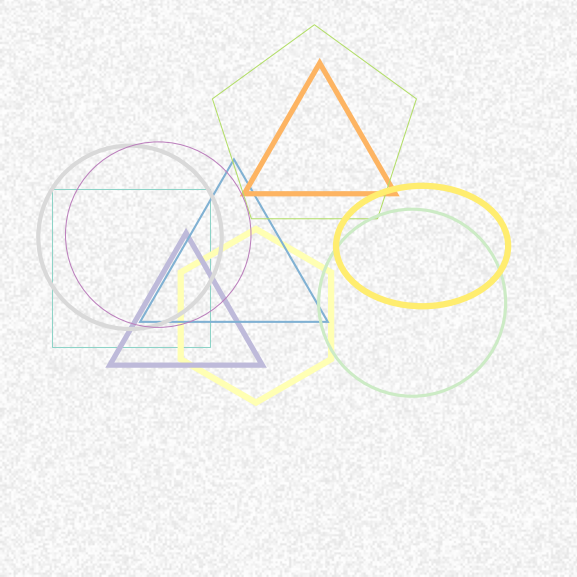[{"shape": "square", "thickness": 0.5, "radius": 0.68, "center": [0.227, 0.535]}, {"shape": "hexagon", "thickness": 3, "radius": 0.75, "center": [0.443, 0.452]}, {"shape": "triangle", "thickness": 2.5, "radius": 0.76, "center": [0.322, 0.443]}, {"shape": "triangle", "thickness": 1, "radius": 0.94, "center": [0.405, 0.536]}, {"shape": "triangle", "thickness": 2.5, "radius": 0.75, "center": [0.554, 0.739]}, {"shape": "pentagon", "thickness": 0.5, "radius": 0.93, "center": [0.544, 0.771]}, {"shape": "circle", "thickness": 2, "radius": 0.79, "center": [0.225, 0.588]}, {"shape": "circle", "thickness": 0.5, "radius": 0.8, "center": [0.274, 0.593]}, {"shape": "circle", "thickness": 1.5, "radius": 0.81, "center": [0.714, 0.475]}, {"shape": "oval", "thickness": 3, "radius": 0.74, "center": [0.731, 0.573]}]